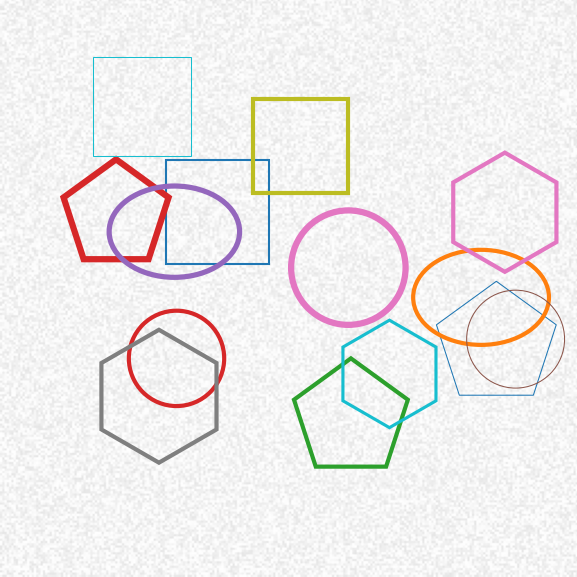[{"shape": "pentagon", "thickness": 0.5, "radius": 0.55, "center": [0.859, 0.403]}, {"shape": "square", "thickness": 1, "radius": 0.45, "center": [0.376, 0.632]}, {"shape": "oval", "thickness": 2, "radius": 0.59, "center": [0.833, 0.484]}, {"shape": "pentagon", "thickness": 2, "radius": 0.52, "center": [0.608, 0.275]}, {"shape": "pentagon", "thickness": 3, "radius": 0.48, "center": [0.201, 0.628]}, {"shape": "circle", "thickness": 2, "radius": 0.41, "center": [0.306, 0.379]}, {"shape": "oval", "thickness": 2.5, "radius": 0.56, "center": [0.302, 0.598]}, {"shape": "circle", "thickness": 0.5, "radius": 0.42, "center": [0.893, 0.412]}, {"shape": "circle", "thickness": 3, "radius": 0.5, "center": [0.603, 0.536]}, {"shape": "hexagon", "thickness": 2, "radius": 0.52, "center": [0.874, 0.632]}, {"shape": "hexagon", "thickness": 2, "radius": 0.58, "center": [0.275, 0.313]}, {"shape": "square", "thickness": 2, "radius": 0.41, "center": [0.521, 0.746]}, {"shape": "square", "thickness": 0.5, "radius": 0.43, "center": [0.246, 0.814]}, {"shape": "hexagon", "thickness": 1.5, "radius": 0.47, "center": [0.674, 0.352]}]